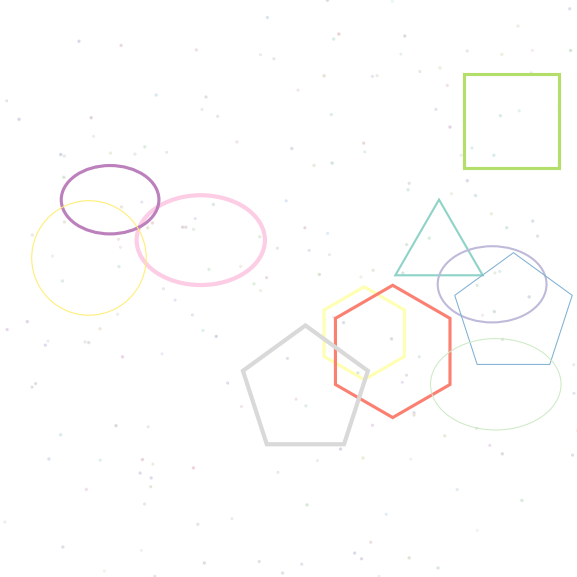[{"shape": "triangle", "thickness": 1, "radius": 0.44, "center": [0.76, 0.566]}, {"shape": "hexagon", "thickness": 1.5, "radius": 0.4, "center": [0.631, 0.422]}, {"shape": "oval", "thickness": 1, "radius": 0.47, "center": [0.852, 0.507]}, {"shape": "hexagon", "thickness": 1.5, "radius": 0.57, "center": [0.68, 0.391]}, {"shape": "pentagon", "thickness": 0.5, "radius": 0.53, "center": [0.889, 0.455]}, {"shape": "square", "thickness": 1.5, "radius": 0.41, "center": [0.886, 0.79]}, {"shape": "oval", "thickness": 2, "radius": 0.56, "center": [0.348, 0.583]}, {"shape": "pentagon", "thickness": 2, "radius": 0.57, "center": [0.529, 0.322]}, {"shape": "oval", "thickness": 1.5, "radius": 0.42, "center": [0.191, 0.653]}, {"shape": "oval", "thickness": 0.5, "radius": 0.57, "center": [0.858, 0.334]}, {"shape": "circle", "thickness": 0.5, "radius": 0.5, "center": [0.154, 0.552]}]